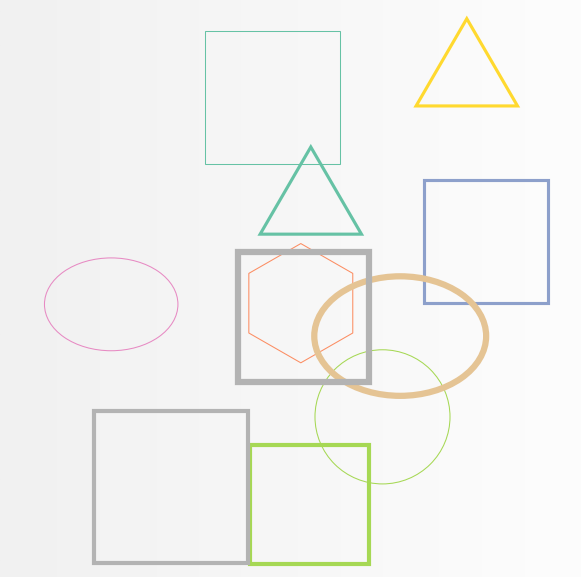[{"shape": "triangle", "thickness": 1.5, "radius": 0.5, "center": [0.535, 0.644]}, {"shape": "square", "thickness": 0.5, "radius": 0.58, "center": [0.469, 0.83]}, {"shape": "hexagon", "thickness": 0.5, "radius": 0.52, "center": [0.518, 0.474]}, {"shape": "square", "thickness": 1.5, "radius": 0.53, "center": [0.836, 0.581]}, {"shape": "oval", "thickness": 0.5, "radius": 0.57, "center": [0.191, 0.472]}, {"shape": "square", "thickness": 2, "radius": 0.51, "center": [0.533, 0.126]}, {"shape": "circle", "thickness": 0.5, "radius": 0.58, "center": [0.658, 0.277]}, {"shape": "triangle", "thickness": 1.5, "radius": 0.5, "center": [0.803, 0.866]}, {"shape": "oval", "thickness": 3, "radius": 0.74, "center": [0.689, 0.417]}, {"shape": "square", "thickness": 3, "radius": 0.56, "center": [0.522, 0.451]}, {"shape": "square", "thickness": 2, "radius": 0.66, "center": [0.294, 0.155]}]